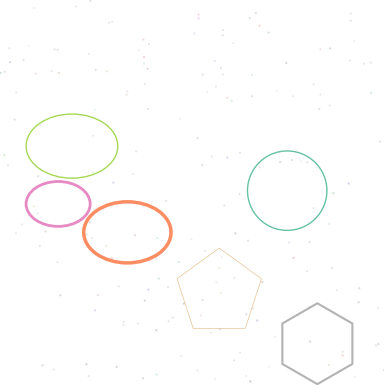[{"shape": "circle", "thickness": 1, "radius": 0.52, "center": [0.746, 0.505]}, {"shape": "oval", "thickness": 2.5, "radius": 0.57, "center": [0.331, 0.397]}, {"shape": "oval", "thickness": 2, "radius": 0.42, "center": [0.151, 0.47]}, {"shape": "oval", "thickness": 1, "radius": 0.59, "center": [0.187, 0.621]}, {"shape": "pentagon", "thickness": 0.5, "radius": 0.58, "center": [0.569, 0.24]}, {"shape": "hexagon", "thickness": 1.5, "radius": 0.53, "center": [0.824, 0.107]}]